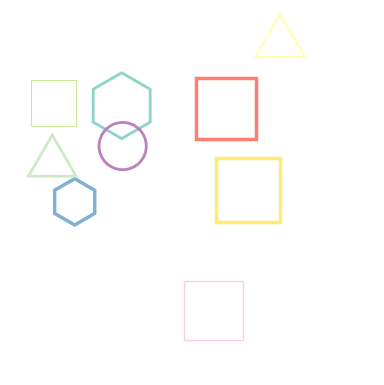[{"shape": "hexagon", "thickness": 2, "radius": 0.43, "center": [0.316, 0.725]}, {"shape": "triangle", "thickness": 1.5, "radius": 0.37, "center": [0.728, 0.889]}, {"shape": "square", "thickness": 2.5, "radius": 0.39, "center": [0.587, 0.718]}, {"shape": "hexagon", "thickness": 2.5, "radius": 0.3, "center": [0.194, 0.476]}, {"shape": "square", "thickness": 0.5, "radius": 0.29, "center": [0.14, 0.733]}, {"shape": "square", "thickness": 1, "radius": 0.38, "center": [0.555, 0.193]}, {"shape": "circle", "thickness": 2, "radius": 0.31, "center": [0.319, 0.621]}, {"shape": "triangle", "thickness": 2, "radius": 0.36, "center": [0.136, 0.578]}, {"shape": "square", "thickness": 2.5, "radius": 0.41, "center": [0.644, 0.506]}]